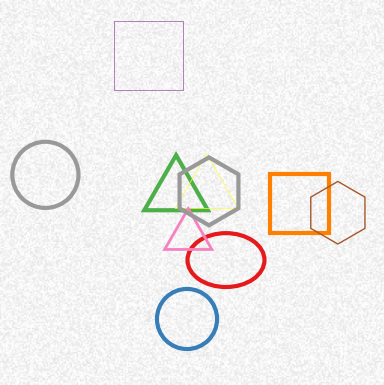[{"shape": "oval", "thickness": 3, "radius": 0.5, "center": [0.587, 0.324]}, {"shape": "circle", "thickness": 3, "radius": 0.39, "center": [0.486, 0.171]}, {"shape": "triangle", "thickness": 3, "radius": 0.48, "center": [0.457, 0.502]}, {"shape": "square", "thickness": 0.5, "radius": 0.44, "center": [0.386, 0.856]}, {"shape": "square", "thickness": 3, "radius": 0.39, "center": [0.779, 0.471]}, {"shape": "triangle", "thickness": 0.5, "radius": 0.47, "center": [0.537, 0.506]}, {"shape": "hexagon", "thickness": 1, "radius": 0.41, "center": [0.878, 0.447]}, {"shape": "triangle", "thickness": 2, "radius": 0.35, "center": [0.489, 0.387]}, {"shape": "circle", "thickness": 3, "radius": 0.43, "center": [0.118, 0.546]}, {"shape": "hexagon", "thickness": 3, "radius": 0.44, "center": [0.543, 0.503]}]